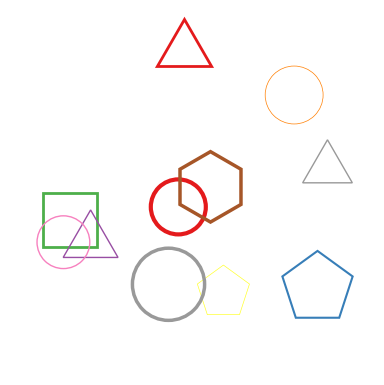[{"shape": "circle", "thickness": 3, "radius": 0.36, "center": [0.463, 0.463]}, {"shape": "triangle", "thickness": 2, "radius": 0.41, "center": [0.479, 0.868]}, {"shape": "pentagon", "thickness": 1.5, "radius": 0.48, "center": [0.825, 0.252]}, {"shape": "square", "thickness": 2, "radius": 0.35, "center": [0.181, 0.43]}, {"shape": "triangle", "thickness": 1, "radius": 0.41, "center": [0.235, 0.372]}, {"shape": "circle", "thickness": 0.5, "radius": 0.38, "center": [0.764, 0.753]}, {"shape": "pentagon", "thickness": 0.5, "radius": 0.36, "center": [0.58, 0.24]}, {"shape": "hexagon", "thickness": 2.5, "radius": 0.46, "center": [0.547, 0.515]}, {"shape": "circle", "thickness": 1, "radius": 0.34, "center": [0.165, 0.371]}, {"shape": "triangle", "thickness": 1, "radius": 0.37, "center": [0.851, 0.562]}, {"shape": "circle", "thickness": 2.5, "radius": 0.47, "center": [0.438, 0.262]}]